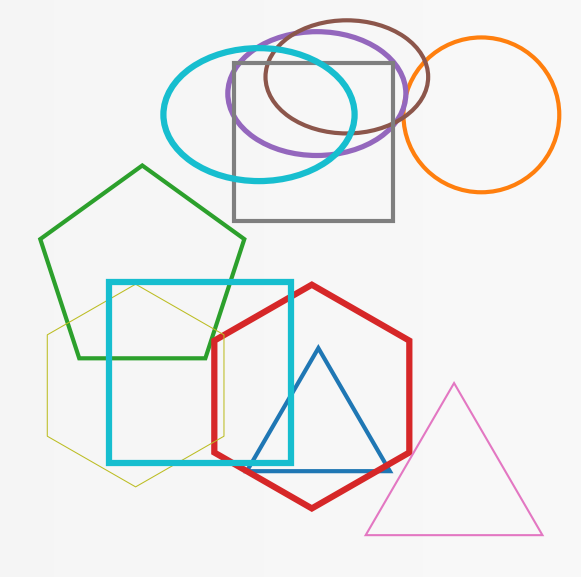[{"shape": "triangle", "thickness": 2, "radius": 0.71, "center": [0.548, 0.254]}, {"shape": "circle", "thickness": 2, "radius": 0.67, "center": [0.828, 0.8]}, {"shape": "pentagon", "thickness": 2, "radius": 0.92, "center": [0.245, 0.528]}, {"shape": "hexagon", "thickness": 3, "radius": 0.97, "center": [0.536, 0.312]}, {"shape": "oval", "thickness": 2.5, "radius": 0.77, "center": [0.545, 0.837]}, {"shape": "oval", "thickness": 2, "radius": 0.7, "center": [0.597, 0.866]}, {"shape": "triangle", "thickness": 1, "radius": 0.88, "center": [0.781, 0.16]}, {"shape": "square", "thickness": 2, "radius": 0.69, "center": [0.54, 0.753]}, {"shape": "hexagon", "thickness": 0.5, "radius": 0.88, "center": [0.233, 0.332]}, {"shape": "square", "thickness": 3, "radius": 0.79, "center": [0.344, 0.354]}, {"shape": "oval", "thickness": 3, "radius": 0.82, "center": [0.446, 0.801]}]